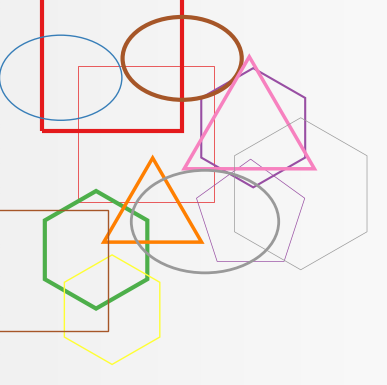[{"shape": "square", "thickness": 3, "radius": 0.91, "center": [0.29, 0.842]}, {"shape": "square", "thickness": 0.5, "radius": 0.88, "center": [0.377, 0.652]}, {"shape": "oval", "thickness": 1, "radius": 0.79, "center": [0.157, 0.798]}, {"shape": "hexagon", "thickness": 3, "radius": 0.76, "center": [0.248, 0.351]}, {"shape": "hexagon", "thickness": 1.5, "radius": 0.77, "center": [0.653, 0.668]}, {"shape": "pentagon", "thickness": 0.5, "radius": 0.73, "center": [0.647, 0.44]}, {"shape": "triangle", "thickness": 2.5, "radius": 0.73, "center": [0.394, 0.444]}, {"shape": "hexagon", "thickness": 1, "radius": 0.71, "center": [0.289, 0.196]}, {"shape": "square", "thickness": 1, "radius": 0.78, "center": [0.122, 0.297]}, {"shape": "oval", "thickness": 3, "radius": 0.77, "center": [0.47, 0.848]}, {"shape": "triangle", "thickness": 2.5, "radius": 0.97, "center": [0.643, 0.659]}, {"shape": "hexagon", "thickness": 0.5, "radius": 0.99, "center": [0.776, 0.497]}, {"shape": "oval", "thickness": 2, "radius": 0.95, "center": [0.529, 0.424]}]